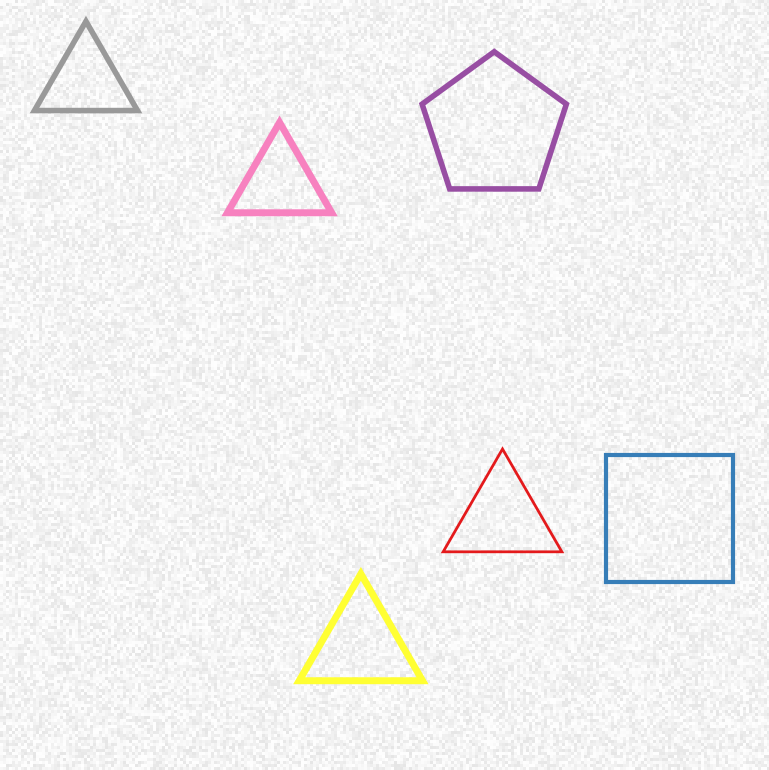[{"shape": "triangle", "thickness": 1, "radius": 0.45, "center": [0.653, 0.328]}, {"shape": "square", "thickness": 1.5, "radius": 0.41, "center": [0.87, 0.326]}, {"shape": "pentagon", "thickness": 2, "radius": 0.49, "center": [0.642, 0.834]}, {"shape": "triangle", "thickness": 2.5, "radius": 0.46, "center": [0.469, 0.162]}, {"shape": "triangle", "thickness": 2.5, "radius": 0.39, "center": [0.363, 0.763]}, {"shape": "triangle", "thickness": 2, "radius": 0.39, "center": [0.112, 0.895]}]